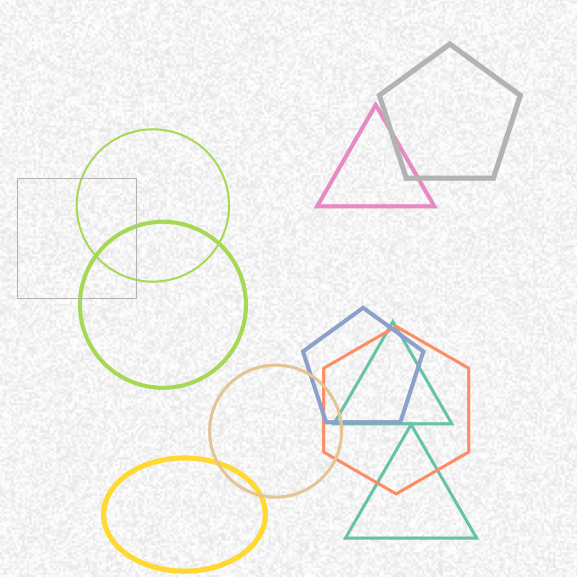[{"shape": "triangle", "thickness": 1.5, "radius": 0.59, "center": [0.68, 0.324]}, {"shape": "triangle", "thickness": 1.5, "radius": 0.66, "center": [0.712, 0.133]}, {"shape": "hexagon", "thickness": 1.5, "radius": 0.73, "center": [0.686, 0.289]}, {"shape": "pentagon", "thickness": 2, "radius": 0.55, "center": [0.629, 0.357]}, {"shape": "triangle", "thickness": 2, "radius": 0.59, "center": [0.651, 0.7]}, {"shape": "circle", "thickness": 2, "radius": 0.72, "center": [0.282, 0.471]}, {"shape": "circle", "thickness": 1, "radius": 0.66, "center": [0.265, 0.643]}, {"shape": "oval", "thickness": 2.5, "radius": 0.7, "center": [0.319, 0.108]}, {"shape": "circle", "thickness": 1.5, "radius": 0.57, "center": [0.477, 0.253]}, {"shape": "square", "thickness": 0.5, "radius": 0.52, "center": [0.133, 0.587]}, {"shape": "pentagon", "thickness": 2.5, "radius": 0.64, "center": [0.779, 0.794]}]